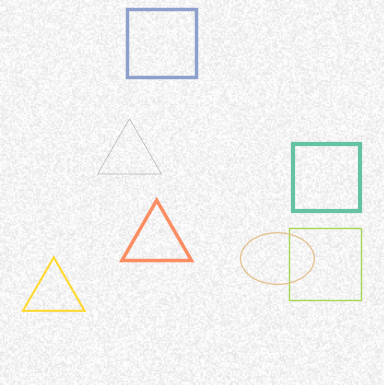[{"shape": "square", "thickness": 3, "radius": 0.44, "center": [0.848, 0.539]}, {"shape": "triangle", "thickness": 2.5, "radius": 0.52, "center": [0.407, 0.376]}, {"shape": "square", "thickness": 2.5, "radius": 0.44, "center": [0.419, 0.888]}, {"shape": "square", "thickness": 1, "radius": 0.46, "center": [0.844, 0.314]}, {"shape": "triangle", "thickness": 1.5, "radius": 0.46, "center": [0.14, 0.239]}, {"shape": "oval", "thickness": 1, "radius": 0.48, "center": [0.721, 0.328]}, {"shape": "triangle", "thickness": 0.5, "radius": 0.48, "center": [0.336, 0.596]}]